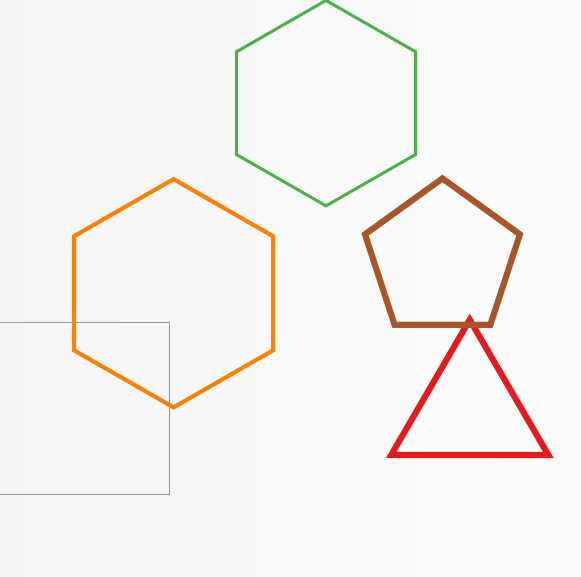[{"shape": "triangle", "thickness": 3, "radius": 0.78, "center": [0.808, 0.289]}, {"shape": "hexagon", "thickness": 1.5, "radius": 0.89, "center": [0.561, 0.821]}, {"shape": "hexagon", "thickness": 2, "radius": 0.99, "center": [0.299, 0.491]}, {"shape": "pentagon", "thickness": 3, "radius": 0.7, "center": [0.761, 0.55]}, {"shape": "square", "thickness": 0.5, "radius": 0.74, "center": [0.142, 0.293]}]